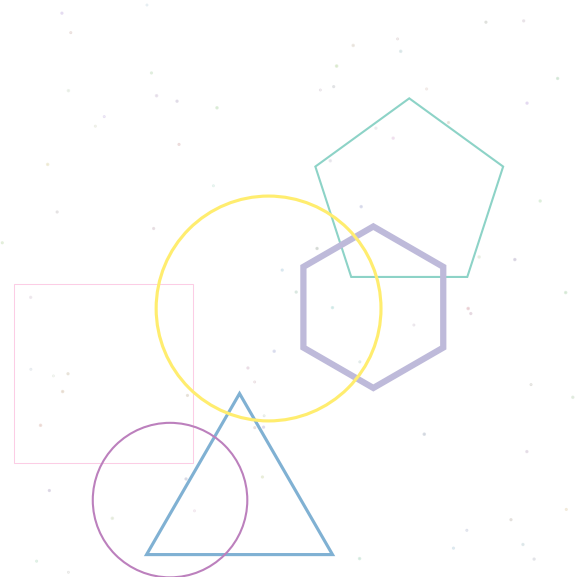[{"shape": "pentagon", "thickness": 1, "radius": 0.85, "center": [0.709, 0.658]}, {"shape": "hexagon", "thickness": 3, "radius": 0.7, "center": [0.646, 0.467]}, {"shape": "triangle", "thickness": 1.5, "radius": 0.93, "center": [0.415, 0.132]}, {"shape": "square", "thickness": 0.5, "radius": 0.77, "center": [0.18, 0.352]}, {"shape": "circle", "thickness": 1, "radius": 0.67, "center": [0.294, 0.133]}, {"shape": "circle", "thickness": 1.5, "radius": 0.97, "center": [0.465, 0.465]}]